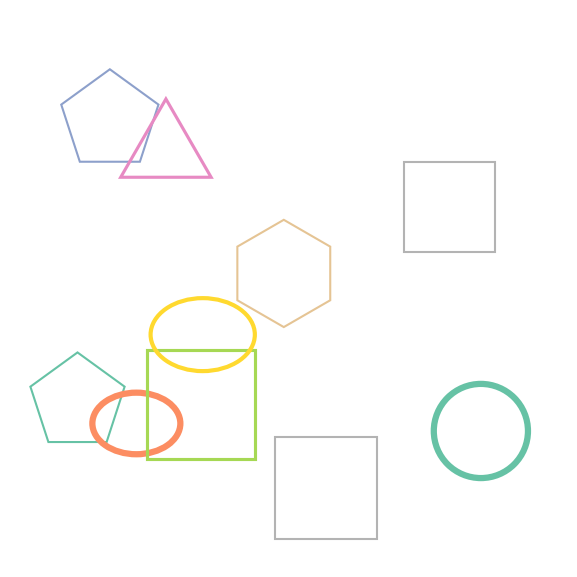[{"shape": "pentagon", "thickness": 1, "radius": 0.43, "center": [0.134, 0.303]}, {"shape": "circle", "thickness": 3, "radius": 0.41, "center": [0.833, 0.253]}, {"shape": "oval", "thickness": 3, "radius": 0.38, "center": [0.236, 0.266]}, {"shape": "pentagon", "thickness": 1, "radius": 0.44, "center": [0.19, 0.791]}, {"shape": "triangle", "thickness": 1.5, "radius": 0.45, "center": [0.287, 0.737]}, {"shape": "square", "thickness": 1.5, "radius": 0.47, "center": [0.348, 0.299]}, {"shape": "oval", "thickness": 2, "radius": 0.45, "center": [0.351, 0.42]}, {"shape": "hexagon", "thickness": 1, "radius": 0.46, "center": [0.491, 0.526]}, {"shape": "square", "thickness": 1, "radius": 0.39, "center": [0.779, 0.641]}, {"shape": "square", "thickness": 1, "radius": 0.44, "center": [0.564, 0.155]}]